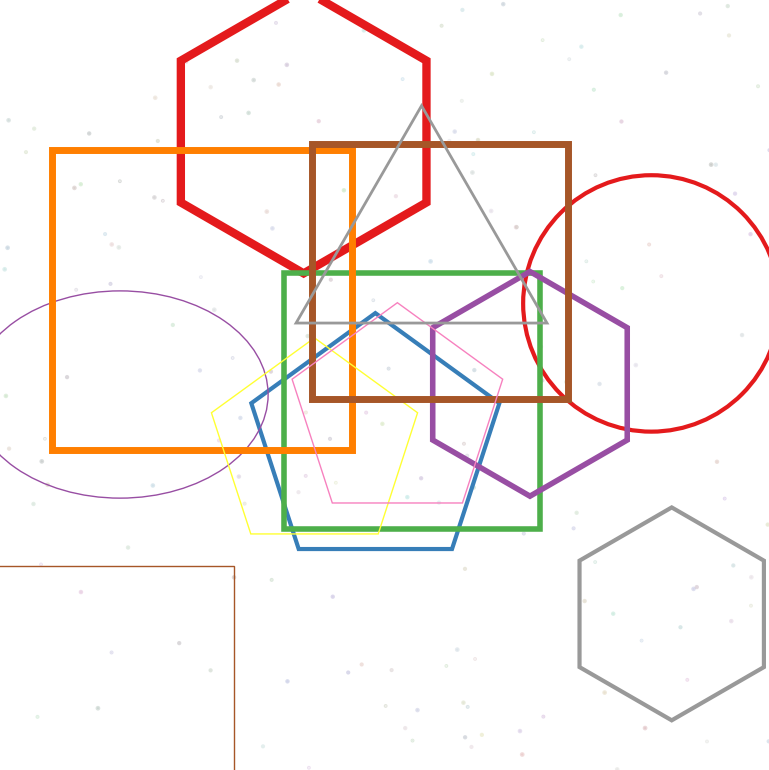[{"shape": "hexagon", "thickness": 3, "radius": 0.92, "center": [0.394, 0.829]}, {"shape": "circle", "thickness": 1.5, "radius": 0.83, "center": [0.846, 0.606]}, {"shape": "pentagon", "thickness": 1.5, "radius": 0.85, "center": [0.487, 0.424]}, {"shape": "square", "thickness": 2, "radius": 0.83, "center": [0.535, 0.48]}, {"shape": "hexagon", "thickness": 2, "radius": 0.73, "center": [0.688, 0.501]}, {"shape": "oval", "thickness": 0.5, "radius": 0.96, "center": [0.156, 0.488]}, {"shape": "square", "thickness": 2.5, "radius": 0.97, "center": [0.263, 0.61]}, {"shape": "pentagon", "thickness": 0.5, "radius": 0.7, "center": [0.408, 0.42]}, {"shape": "square", "thickness": 0.5, "radius": 0.78, "center": [0.149, 0.109]}, {"shape": "square", "thickness": 2.5, "radius": 0.83, "center": [0.571, 0.647]}, {"shape": "pentagon", "thickness": 0.5, "radius": 0.72, "center": [0.516, 0.463]}, {"shape": "triangle", "thickness": 1, "radius": 0.94, "center": [0.547, 0.675]}, {"shape": "hexagon", "thickness": 1.5, "radius": 0.69, "center": [0.872, 0.203]}]